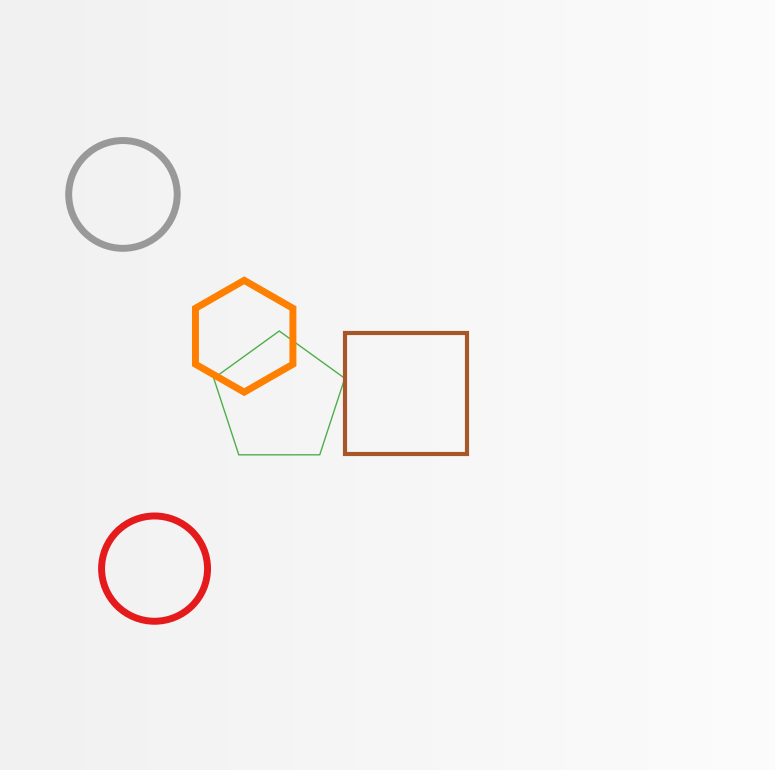[{"shape": "circle", "thickness": 2.5, "radius": 0.34, "center": [0.199, 0.262]}, {"shape": "pentagon", "thickness": 0.5, "radius": 0.44, "center": [0.36, 0.481]}, {"shape": "hexagon", "thickness": 2.5, "radius": 0.36, "center": [0.315, 0.563]}, {"shape": "square", "thickness": 1.5, "radius": 0.39, "center": [0.523, 0.489]}, {"shape": "circle", "thickness": 2.5, "radius": 0.35, "center": [0.159, 0.747]}]